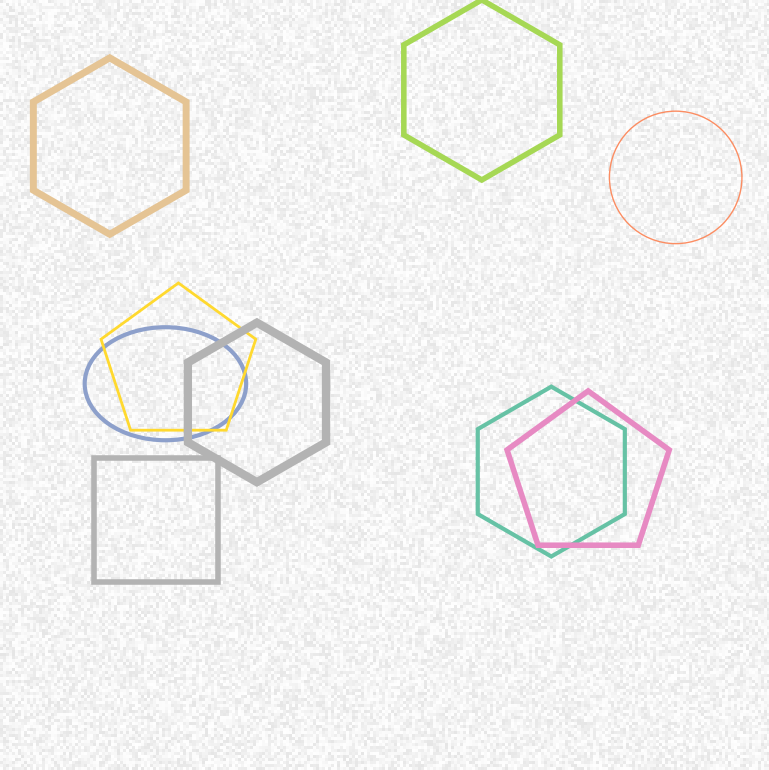[{"shape": "hexagon", "thickness": 1.5, "radius": 0.55, "center": [0.716, 0.388]}, {"shape": "circle", "thickness": 0.5, "radius": 0.43, "center": [0.878, 0.77]}, {"shape": "oval", "thickness": 1.5, "radius": 0.52, "center": [0.215, 0.502]}, {"shape": "pentagon", "thickness": 2, "radius": 0.55, "center": [0.764, 0.381]}, {"shape": "hexagon", "thickness": 2, "radius": 0.58, "center": [0.626, 0.883]}, {"shape": "pentagon", "thickness": 1, "radius": 0.53, "center": [0.232, 0.527]}, {"shape": "hexagon", "thickness": 2.5, "radius": 0.57, "center": [0.143, 0.81]}, {"shape": "hexagon", "thickness": 3, "radius": 0.52, "center": [0.334, 0.477]}, {"shape": "square", "thickness": 2, "radius": 0.4, "center": [0.203, 0.325]}]